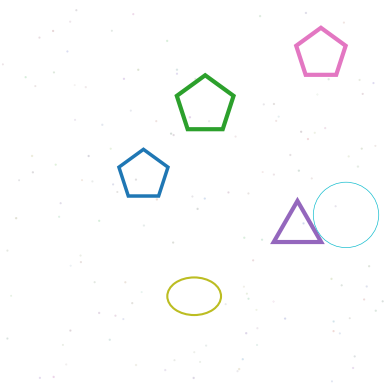[{"shape": "pentagon", "thickness": 2.5, "radius": 0.33, "center": [0.373, 0.545]}, {"shape": "pentagon", "thickness": 3, "radius": 0.39, "center": [0.533, 0.727]}, {"shape": "triangle", "thickness": 3, "radius": 0.36, "center": [0.773, 0.407]}, {"shape": "pentagon", "thickness": 3, "radius": 0.34, "center": [0.834, 0.86]}, {"shape": "oval", "thickness": 1.5, "radius": 0.35, "center": [0.504, 0.231]}, {"shape": "circle", "thickness": 0.5, "radius": 0.42, "center": [0.899, 0.442]}]